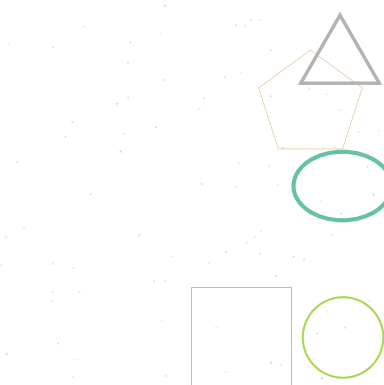[{"shape": "oval", "thickness": 3, "radius": 0.64, "center": [0.89, 0.517]}, {"shape": "square", "thickness": 0.5, "radius": 0.65, "center": [0.626, 0.125]}, {"shape": "circle", "thickness": 1.5, "radius": 0.52, "center": [0.891, 0.123]}, {"shape": "pentagon", "thickness": 0.5, "radius": 0.71, "center": [0.806, 0.728]}, {"shape": "triangle", "thickness": 2.5, "radius": 0.59, "center": [0.883, 0.843]}]